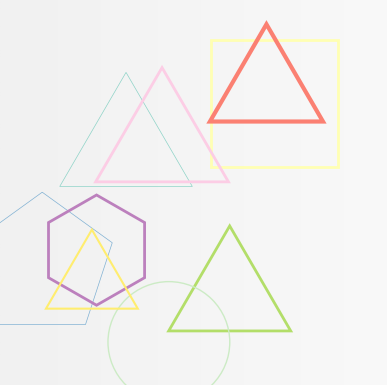[{"shape": "triangle", "thickness": 0.5, "radius": 0.99, "center": [0.325, 0.614]}, {"shape": "square", "thickness": 2, "radius": 0.82, "center": [0.708, 0.731]}, {"shape": "triangle", "thickness": 3, "radius": 0.84, "center": [0.688, 0.769]}, {"shape": "pentagon", "thickness": 0.5, "radius": 0.95, "center": [0.109, 0.311]}, {"shape": "triangle", "thickness": 2, "radius": 0.91, "center": [0.593, 0.231]}, {"shape": "triangle", "thickness": 2, "radius": 0.99, "center": [0.418, 0.627]}, {"shape": "hexagon", "thickness": 2, "radius": 0.72, "center": [0.249, 0.35]}, {"shape": "circle", "thickness": 1, "radius": 0.79, "center": [0.436, 0.111]}, {"shape": "triangle", "thickness": 1.5, "radius": 0.68, "center": [0.237, 0.267]}]